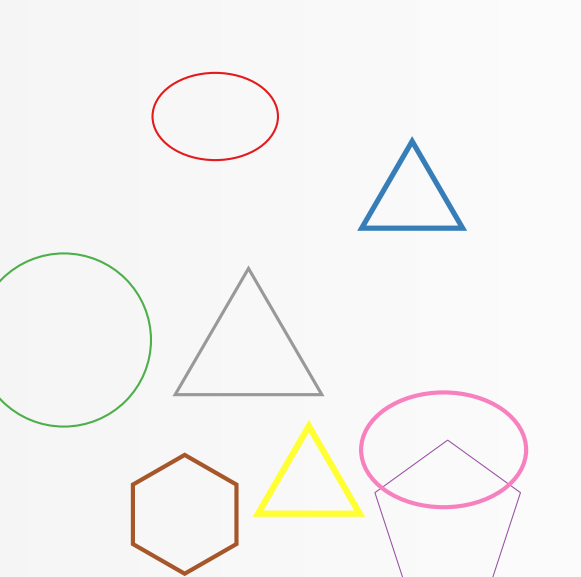[{"shape": "oval", "thickness": 1, "radius": 0.54, "center": [0.37, 0.797]}, {"shape": "triangle", "thickness": 2.5, "radius": 0.5, "center": [0.709, 0.654]}, {"shape": "circle", "thickness": 1, "radius": 0.75, "center": [0.11, 0.41]}, {"shape": "pentagon", "thickness": 0.5, "radius": 0.66, "center": [0.77, 0.105]}, {"shape": "triangle", "thickness": 3, "radius": 0.51, "center": [0.531, 0.16]}, {"shape": "hexagon", "thickness": 2, "radius": 0.51, "center": [0.318, 0.109]}, {"shape": "oval", "thickness": 2, "radius": 0.71, "center": [0.763, 0.22]}, {"shape": "triangle", "thickness": 1.5, "radius": 0.73, "center": [0.428, 0.389]}]